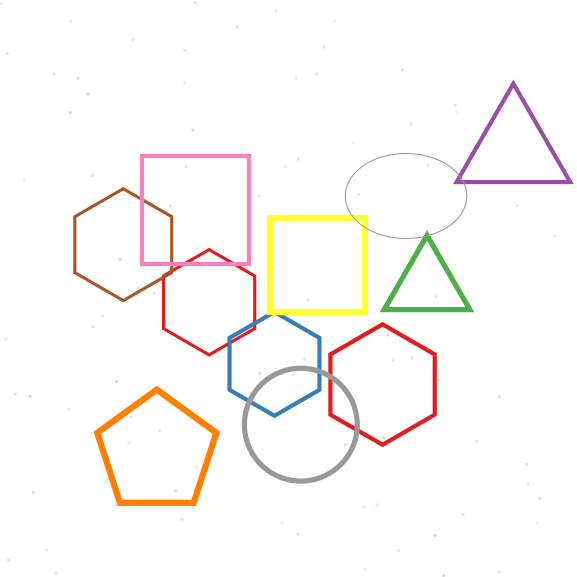[{"shape": "hexagon", "thickness": 2, "radius": 0.52, "center": [0.662, 0.333]}, {"shape": "hexagon", "thickness": 1.5, "radius": 0.46, "center": [0.362, 0.476]}, {"shape": "hexagon", "thickness": 2, "radius": 0.45, "center": [0.475, 0.369]}, {"shape": "triangle", "thickness": 2.5, "radius": 0.43, "center": [0.739, 0.506]}, {"shape": "triangle", "thickness": 2, "radius": 0.57, "center": [0.889, 0.741]}, {"shape": "pentagon", "thickness": 3, "radius": 0.54, "center": [0.272, 0.216]}, {"shape": "square", "thickness": 3, "radius": 0.41, "center": [0.55, 0.54]}, {"shape": "hexagon", "thickness": 1.5, "radius": 0.48, "center": [0.213, 0.575]}, {"shape": "square", "thickness": 2, "radius": 0.47, "center": [0.338, 0.635]}, {"shape": "oval", "thickness": 0.5, "radius": 0.53, "center": [0.703, 0.66]}, {"shape": "circle", "thickness": 2.5, "radius": 0.49, "center": [0.521, 0.264]}]